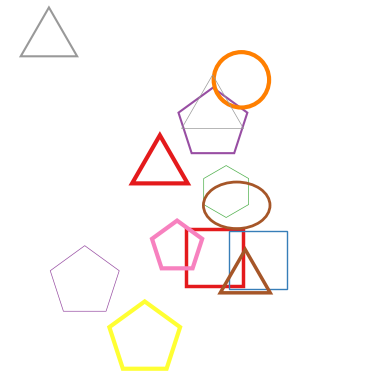[{"shape": "square", "thickness": 2.5, "radius": 0.37, "center": [0.558, 0.331]}, {"shape": "triangle", "thickness": 3, "radius": 0.42, "center": [0.415, 0.565]}, {"shape": "square", "thickness": 1, "radius": 0.37, "center": [0.67, 0.325]}, {"shape": "hexagon", "thickness": 0.5, "radius": 0.34, "center": [0.587, 0.503]}, {"shape": "pentagon", "thickness": 0.5, "radius": 0.47, "center": [0.22, 0.268]}, {"shape": "pentagon", "thickness": 1.5, "radius": 0.47, "center": [0.553, 0.678]}, {"shape": "circle", "thickness": 3, "radius": 0.36, "center": [0.627, 0.793]}, {"shape": "pentagon", "thickness": 3, "radius": 0.48, "center": [0.376, 0.12]}, {"shape": "oval", "thickness": 2, "radius": 0.43, "center": [0.615, 0.467]}, {"shape": "triangle", "thickness": 2.5, "radius": 0.37, "center": [0.637, 0.277]}, {"shape": "pentagon", "thickness": 3, "radius": 0.34, "center": [0.46, 0.358]}, {"shape": "triangle", "thickness": 0.5, "radius": 0.46, "center": [0.552, 0.712]}, {"shape": "triangle", "thickness": 1.5, "radius": 0.42, "center": [0.127, 0.896]}]